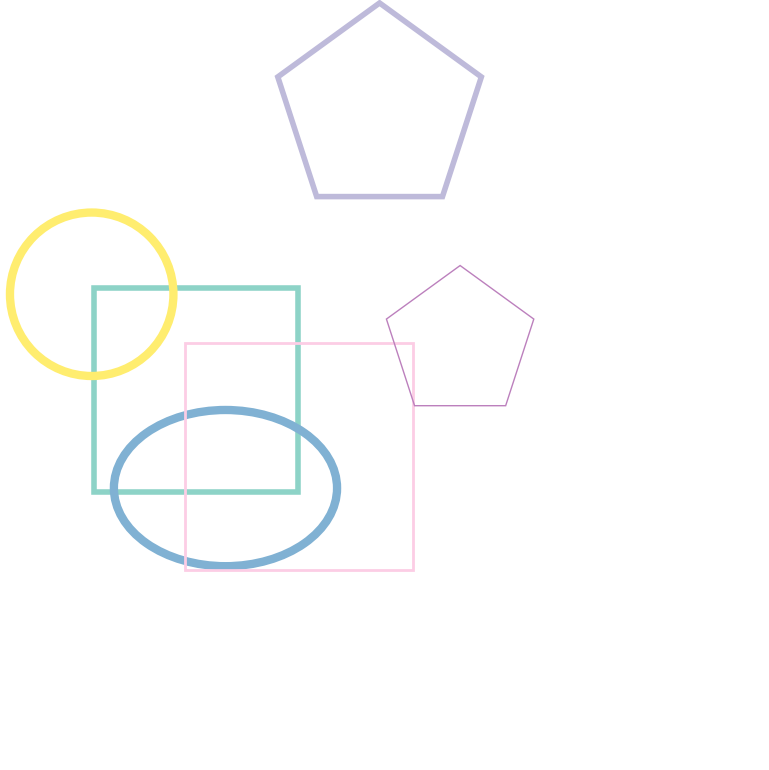[{"shape": "square", "thickness": 2, "radius": 0.66, "center": [0.254, 0.493]}, {"shape": "pentagon", "thickness": 2, "radius": 0.69, "center": [0.493, 0.857]}, {"shape": "oval", "thickness": 3, "radius": 0.72, "center": [0.293, 0.366]}, {"shape": "square", "thickness": 1, "radius": 0.74, "center": [0.388, 0.407]}, {"shape": "pentagon", "thickness": 0.5, "radius": 0.5, "center": [0.598, 0.555]}, {"shape": "circle", "thickness": 3, "radius": 0.53, "center": [0.119, 0.618]}]